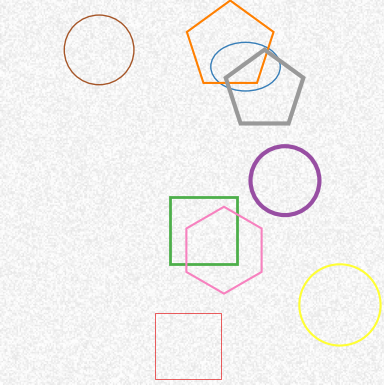[{"shape": "square", "thickness": 0.5, "radius": 0.43, "center": [0.488, 0.102]}, {"shape": "oval", "thickness": 1, "radius": 0.45, "center": [0.638, 0.827]}, {"shape": "square", "thickness": 2, "radius": 0.44, "center": [0.529, 0.402]}, {"shape": "circle", "thickness": 3, "radius": 0.45, "center": [0.74, 0.531]}, {"shape": "pentagon", "thickness": 1.5, "radius": 0.59, "center": [0.598, 0.88]}, {"shape": "circle", "thickness": 1.5, "radius": 0.53, "center": [0.883, 0.208]}, {"shape": "circle", "thickness": 1, "radius": 0.45, "center": [0.257, 0.87]}, {"shape": "hexagon", "thickness": 1.5, "radius": 0.56, "center": [0.582, 0.35]}, {"shape": "pentagon", "thickness": 3, "radius": 0.53, "center": [0.687, 0.765]}]